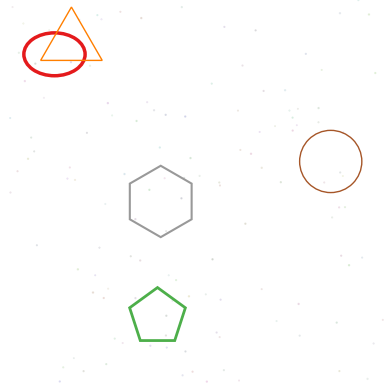[{"shape": "oval", "thickness": 2.5, "radius": 0.4, "center": [0.141, 0.859]}, {"shape": "pentagon", "thickness": 2, "radius": 0.38, "center": [0.409, 0.177]}, {"shape": "triangle", "thickness": 1, "radius": 0.46, "center": [0.186, 0.889]}, {"shape": "circle", "thickness": 1, "radius": 0.4, "center": [0.859, 0.581]}, {"shape": "hexagon", "thickness": 1.5, "radius": 0.46, "center": [0.417, 0.477]}]